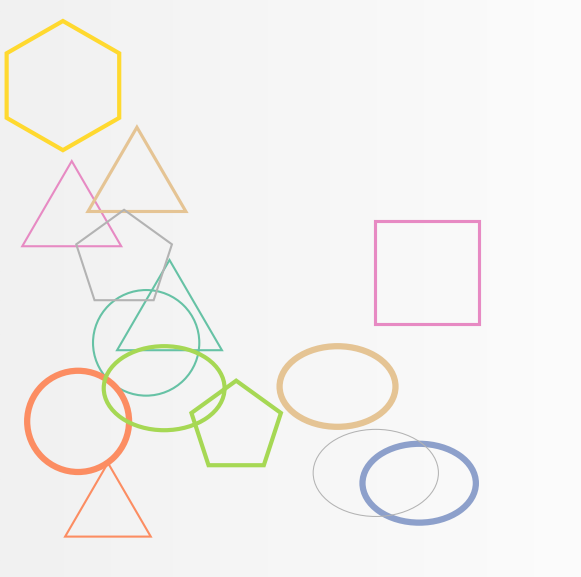[{"shape": "circle", "thickness": 1, "radius": 0.46, "center": [0.251, 0.405]}, {"shape": "triangle", "thickness": 1, "radius": 0.52, "center": [0.292, 0.445]}, {"shape": "circle", "thickness": 3, "radius": 0.44, "center": [0.134, 0.269]}, {"shape": "triangle", "thickness": 1, "radius": 0.43, "center": [0.186, 0.112]}, {"shape": "oval", "thickness": 3, "radius": 0.49, "center": [0.721, 0.162]}, {"shape": "square", "thickness": 1.5, "radius": 0.45, "center": [0.735, 0.527]}, {"shape": "triangle", "thickness": 1, "radius": 0.49, "center": [0.123, 0.622]}, {"shape": "pentagon", "thickness": 2, "radius": 0.4, "center": [0.406, 0.259]}, {"shape": "oval", "thickness": 2, "radius": 0.52, "center": [0.282, 0.327]}, {"shape": "hexagon", "thickness": 2, "radius": 0.56, "center": [0.108, 0.851]}, {"shape": "triangle", "thickness": 1.5, "radius": 0.49, "center": [0.236, 0.682]}, {"shape": "oval", "thickness": 3, "radius": 0.5, "center": [0.581, 0.33]}, {"shape": "oval", "thickness": 0.5, "radius": 0.54, "center": [0.647, 0.18]}, {"shape": "pentagon", "thickness": 1, "radius": 0.43, "center": [0.213, 0.549]}]